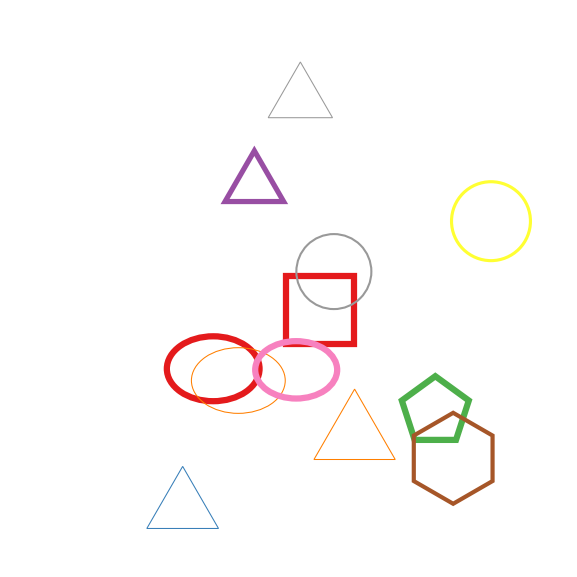[{"shape": "oval", "thickness": 3, "radius": 0.4, "center": [0.369, 0.361]}, {"shape": "square", "thickness": 3, "radius": 0.29, "center": [0.554, 0.462]}, {"shape": "triangle", "thickness": 0.5, "radius": 0.36, "center": [0.316, 0.12]}, {"shape": "pentagon", "thickness": 3, "radius": 0.3, "center": [0.754, 0.287]}, {"shape": "triangle", "thickness": 2.5, "radius": 0.29, "center": [0.44, 0.679]}, {"shape": "triangle", "thickness": 0.5, "radius": 0.41, "center": [0.614, 0.244]}, {"shape": "oval", "thickness": 0.5, "radius": 0.41, "center": [0.413, 0.34]}, {"shape": "circle", "thickness": 1.5, "radius": 0.34, "center": [0.85, 0.616]}, {"shape": "hexagon", "thickness": 2, "radius": 0.39, "center": [0.785, 0.206]}, {"shape": "oval", "thickness": 3, "radius": 0.35, "center": [0.513, 0.359]}, {"shape": "triangle", "thickness": 0.5, "radius": 0.32, "center": [0.52, 0.827]}, {"shape": "circle", "thickness": 1, "radius": 0.32, "center": [0.578, 0.529]}]